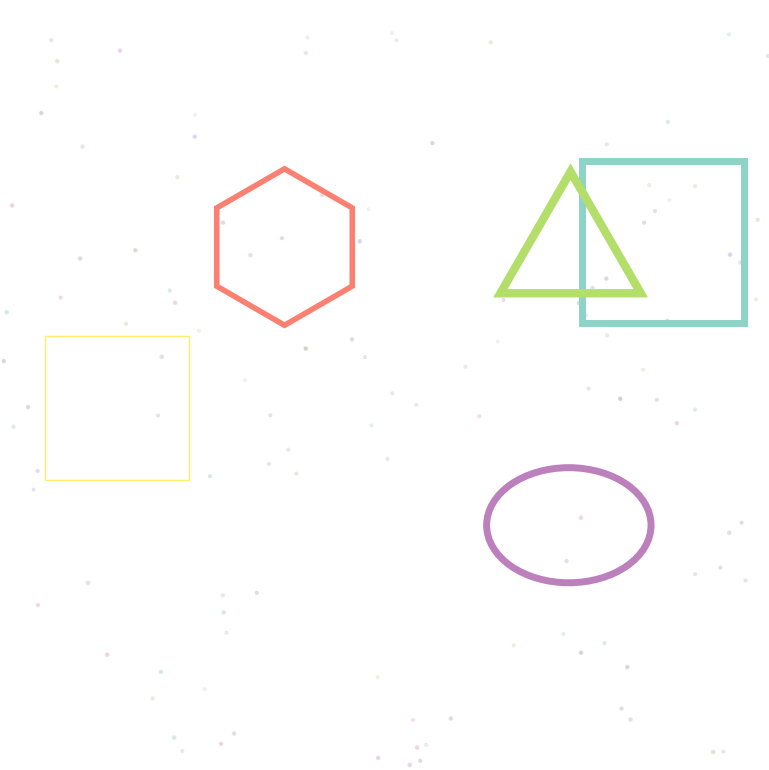[{"shape": "square", "thickness": 2.5, "radius": 0.53, "center": [0.861, 0.685]}, {"shape": "hexagon", "thickness": 2, "radius": 0.51, "center": [0.369, 0.679]}, {"shape": "triangle", "thickness": 3, "radius": 0.53, "center": [0.741, 0.672]}, {"shape": "oval", "thickness": 2.5, "radius": 0.53, "center": [0.739, 0.318]}, {"shape": "square", "thickness": 0.5, "radius": 0.47, "center": [0.152, 0.47]}]